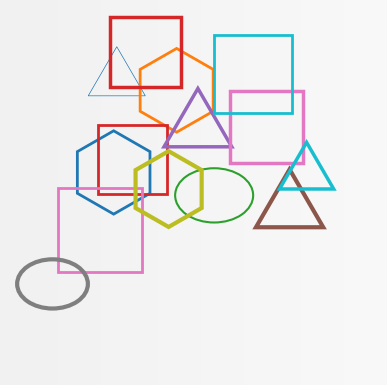[{"shape": "hexagon", "thickness": 2, "radius": 0.54, "center": [0.293, 0.552]}, {"shape": "triangle", "thickness": 0.5, "radius": 0.43, "center": [0.301, 0.794]}, {"shape": "hexagon", "thickness": 2, "radius": 0.54, "center": [0.456, 0.765]}, {"shape": "oval", "thickness": 1.5, "radius": 0.5, "center": [0.553, 0.493]}, {"shape": "square", "thickness": 2, "radius": 0.45, "center": [0.342, 0.585]}, {"shape": "square", "thickness": 2.5, "radius": 0.46, "center": [0.375, 0.865]}, {"shape": "triangle", "thickness": 2.5, "radius": 0.5, "center": [0.511, 0.669]}, {"shape": "triangle", "thickness": 3, "radius": 0.5, "center": [0.747, 0.46]}, {"shape": "square", "thickness": 2, "radius": 0.54, "center": [0.259, 0.403]}, {"shape": "square", "thickness": 2.5, "radius": 0.47, "center": [0.687, 0.671]}, {"shape": "oval", "thickness": 3, "radius": 0.46, "center": [0.136, 0.263]}, {"shape": "hexagon", "thickness": 3, "radius": 0.49, "center": [0.435, 0.509]}, {"shape": "triangle", "thickness": 2.5, "radius": 0.4, "center": [0.791, 0.549]}, {"shape": "square", "thickness": 2, "radius": 0.51, "center": [0.653, 0.808]}]